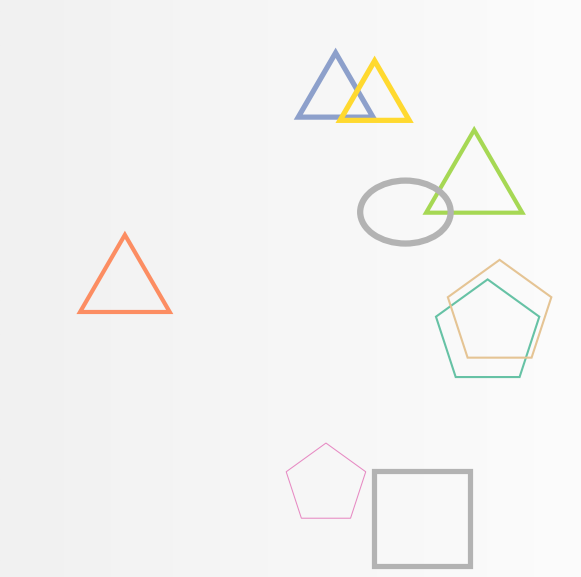[{"shape": "pentagon", "thickness": 1, "radius": 0.47, "center": [0.839, 0.422]}, {"shape": "triangle", "thickness": 2, "radius": 0.45, "center": [0.215, 0.503]}, {"shape": "triangle", "thickness": 2.5, "radius": 0.37, "center": [0.577, 0.833]}, {"shape": "pentagon", "thickness": 0.5, "radius": 0.36, "center": [0.561, 0.16]}, {"shape": "triangle", "thickness": 2, "radius": 0.48, "center": [0.816, 0.679]}, {"shape": "triangle", "thickness": 2.5, "radius": 0.34, "center": [0.645, 0.825]}, {"shape": "pentagon", "thickness": 1, "radius": 0.47, "center": [0.86, 0.456]}, {"shape": "oval", "thickness": 3, "radius": 0.39, "center": [0.697, 0.632]}, {"shape": "square", "thickness": 2.5, "radius": 0.41, "center": [0.725, 0.101]}]